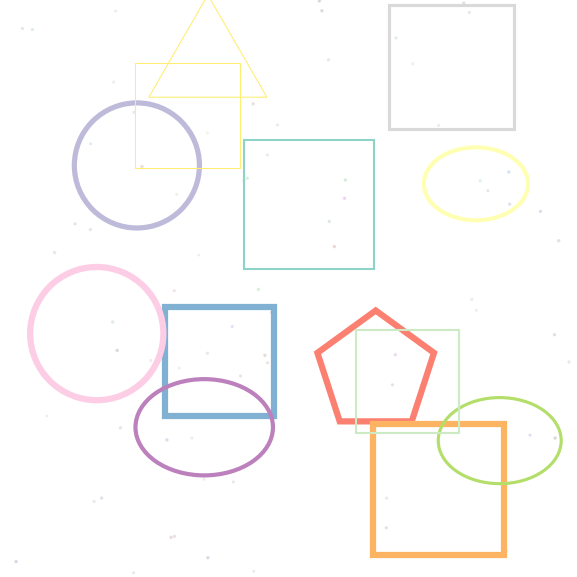[{"shape": "square", "thickness": 1, "radius": 0.56, "center": [0.535, 0.645]}, {"shape": "oval", "thickness": 2, "radius": 0.45, "center": [0.824, 0.681]}, {"shape": "circle", "thickness": 2.5, "radius": 0.54, "center": [0.237, 0.713]}, {"shape": "pentagon", "thickness": 3, "radius": 0.53, "center": [0.651, 0.355]}, {"shape": "square", "thickness": 3, "radius": 0.47, "center": [0.38, 0.373]}, {"shape": "square", "thickness": 3, "radius": 0.57, "center": [0.759, 0.152]}, {"shape": "oval", "thickness": 1.5, "radius": 0.53, "center": [0.865, 0.236]}, {"shape": "circle", "thickness": 3, "radius": 0.58, "center": [0.168, 0.421]}, {"shape": "square", "thickness": 1.5, "radius": 0.54, "center": [0.782, 0.883]}, {"shape": "oval", "thickness": 2, "radius": 0.6, "center": [0.354, 0.259]}, {"shape": "square", "thickness": 1, "radius": 0.45, "center": [0.706, 0.339]}, {"shape": "square", "thickness": 0.5, "radius": 0.46, "center": [0.325, 0.799]}, {"shape": "triangle", "thickness": 0.5, "radius": 0.59, "center": [0.36, 0.89]}]